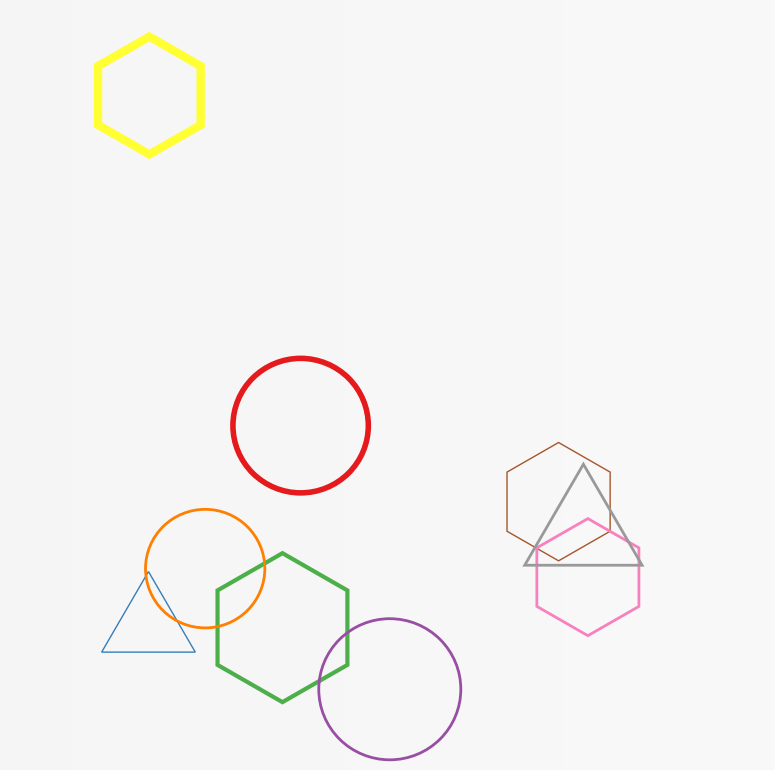[{"shape": "circle", "thickness": 2, "radius": 0.44, "center": [0.388, 0.447]}, {"shape": "triangle", "thickness": 0.5, "radius": 0.35, "center": [0.192, 0.188]}, {"shape": "hexagon", "thickness": 1.5, "radius": 0.48, "center": [0.364, 0.185]}, {"shape": "circle", "thickness": 1, "radius": 0.46, "center": [0.503, 0.105]}, {"shape": "circle", "thickness": 1, "radius": 0.38, "center": [0.265, 0.262]}, {"shape": "hexagon", "thickness": 3, "radius": 0.38, "center": [0.193, 0.876]}, {"shape": "hexagon", "thickness": 0.5, "radius": 0.38, "center": [0.721, 0.348]}, {"shape": "hexagon", "thickness": 1, "radius": 0.38, "center": [0.759, 0.25]}, {"shape": "triangle", "thickness": 1, "radius": 0.44, "center": [0.753, 0.31]}]